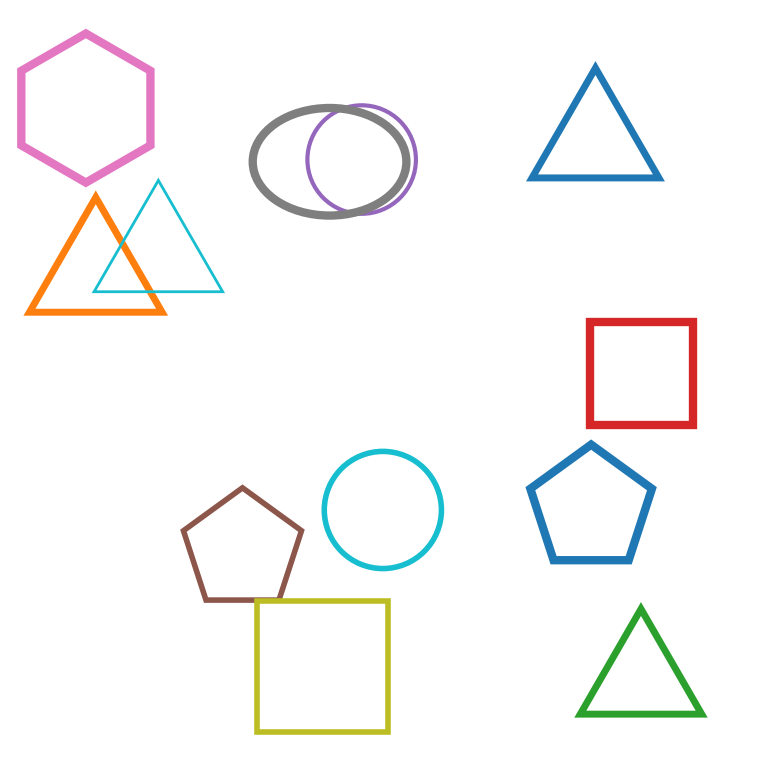[{"shape": "pentagon", "thickness": 3, "radius": 0.42, "center": [0.768, 0.34]}, {"shape": "triangle", "thickness": 2.5, "radius": 0.48, "center": [0.773, 0.817]}, {"shape": "triangle", "thickness": 2.5, "radius": 0.5, "center": [0.124, 0.644]}, {"shape": "triangle", "thickness": 2.5, "radius": 0.46, "center": [0.832, 0.118]}, {"shape": "square", "thickness": 3, "radius": 0.33, "center": [0.834, 0.515]}, {"shape": "circle", "thickness": 1.5, "radius": 0.35, "center": [0.47, 0.793]}, {"shape": "pentagon", "thickness": 2, "radius": 0.4, "center": [0.315, 0.286]}, {"shape": "hexagon", "thickness": 3, "radius": 0.48, "center": [0.112, 0.86]}, {"shape": "oval", "thickness": 3, "radius": 0.5, "center": [0.428, 0.79]}, {"shape": "square", "thickness": 2, "radius": 0.43, "center": [0.418, 0.134]}, {"shape": "circle", "thickness": 2, "radius": 0.38, "center": [0.497, 0.338]}, {"shape": "triangle", "thickness": 1, "radius": 0.48, "center": [0.206, 0.669]}]